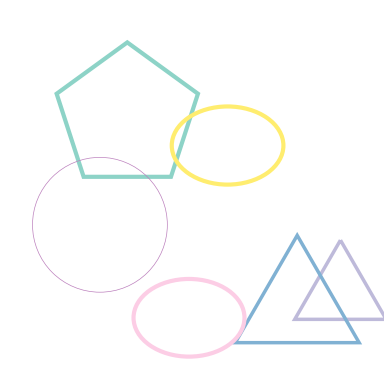[{"shape": "pentagon", "thickness": 3, "radius": 0.96, "center": [0.331, 0.697]}, {"shape": "triangle", "thickness": 2.5, "radius": 0.69, "center": [0.884, 0.239]}, {"shape": "triangle", "thickness": 2.5, "radius": 0.93, "center": [0.772, 0.203]}, {"shape": "oval", "thickness": 3, "radius": 0.72, "center": [0.491, 0.175]}, {"shape": "circle", "thickness": 0.5, "radius": 0.88, "center": [0.26, 0.416]}, {"shape": "oval", "thickness": 3, "radius": 0.72, "center": [0.591, 0.622]}]